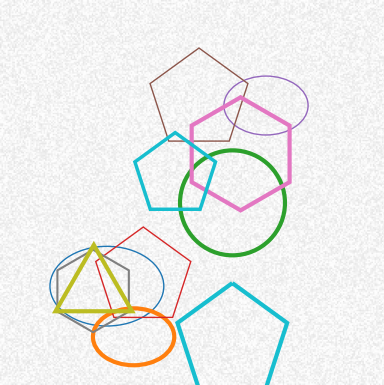[{"shape": "oval", "thickness": 1, "radius": 0.74, "center": [0.278, 0.257]}, {"shape": "oval", "thickness": 3, "radius": 0.53, "center": [0.347, 0.125]}, {"shape": "circle", "thickness": 3, "radius": 0.68, "center": [0.604, 0.473]}, {"shape": "pentagon", "thickness": 1, "radius": 0.65, "center": [0.372, 0.281]}, {"shape": "oval", "thickness": 1, "radius": 0.55, "center": [0.691, 0.726]}, {"shape": "pentagon", "thickness": 1, "radius": 0.67, "center": [0.517, 0.742]}, {"shape": "hexagon", "thickness": 3, "radius": 0.73, "center": [0.625, 0.6]}, {"shape": "hexagon", "thickness": 1.5, "radius": 0.54, "center": [0.242, 0.244]}, {"shape": "triangle", "thickness": 3, "radius": 0.57, "center": [0.244, 0.249]}, {"shape": "pentagon", "thickness": 2.5, "radius": 0.55, "center": [0.455, 0.545]}, {"shape": "pentagon", "thickness": 3, "radius": 0.75, "center": [0.603, 0.115]}]